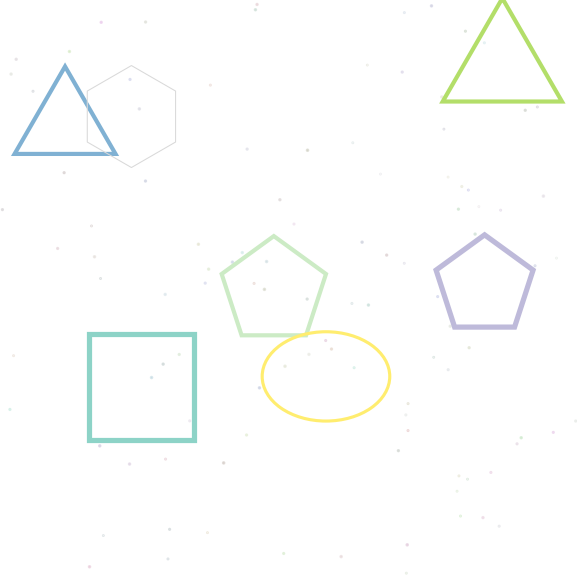[{"shape": "square", "thickness": 2.5, "radius": 0.45, "center": [0.246, 0.329]}, {"shape": "pentagon", "thickness": 2.5, "radius": 0.44, "center": [0.839, 0.504]}, {"shape": "triangle", "thickness": 2, "radius": 0.5, "center": [0.113, 0.783]}, {"shape": "triangle", "thickness": 2, "radius": 0.6, "center": [0.87, 0.883]}, {"shape": "hexagon", "thickness": 0.5, "radius": 0.44, "center": [0.228, 0.797]}, {"shape": "pentagon", "thickness": 2, "radius": 0.47, "center": [0.474, 0.495]}, {"shape": "oval", "thickness": 1.5, "radius": 0.55, "center": [0.564, 0.347]}]